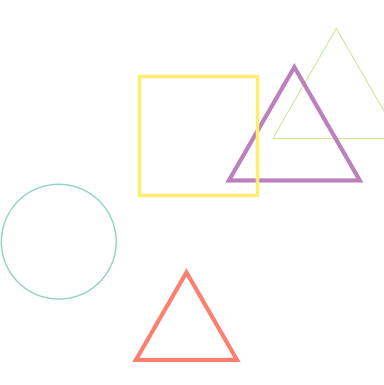[{"shape": "circle", "thickness": 1, "radius": 0.75, "center": [0.153, 0.372]}, {"shape": "triangle", "thickness": 3, "radius": 0.76, "center": [0.484, 0.141]}, {"shape": "triangle", "thickness": 0.5, "radius": 0.95, "center": [0.873, 0.736]}, {"shape": "triangle", "thickness": 3, "radius": 0.98, "center": [0.765, 0.629]}, {"shape": "square", "thickness": 2.5, "radius": 0.77, "center": [0.514, 0.648]}]